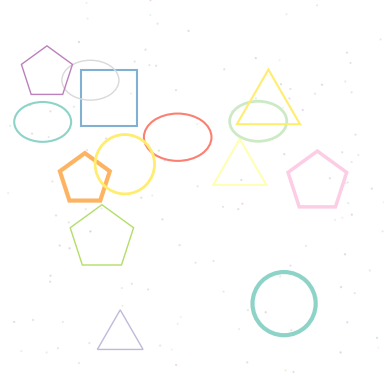[{"shape": "oval", "thickness": 1.5, "radius": 0.37, "center": [0.111, 0.683]}, {"shape": "circle", "thickness": 3, "radius": 0.41, "center": [0.738, 0.211]}, {"shape": "triangle", "thickness": 1.5, "radius": 0.4, "center": [0.623, 0.56]}, {"shape": "triangle", "thickness": 1, "radius": 0.34, "center": [0.312, 0.127]}, {"shape": "oval", "thickness": 1.5, "radius": 0.44, "center": [0.462, 0.644]}, {"shape": "square", "thickness": 1.5, "radius": 0.36, "center": [0.282, 0.746]}, {"shape": "pentagon", "thickness": 3, "radius": 0.34, "center": [0.22, 0.534]}, {"shape": "pentagon", "thickness": 1, "radius": 0.43, "center": [0.265, 0.382]}, {"shape": "pentagon", "thickness": 2.5, "radius": 0.4, "center": [0.824, 0.527]}, {"shape": "oval", "thickness": 1, "radius": 0.37, "center": [0.235, 0.792]}, {"shape": "pentagon", "thickness": 1, "radius": 0.35, "center": [0.122, 0.811]}, {"shape": "oval", "thickness": 2, "radius": 0.37, "center": [0.671, 0.685]}, {"shape": "triangle", "thickness": 1.5, "radius": 0.47, "center": [0.697, 0.725]}, {"shape": "circle", "thickness": 2, "radius": 0.39, "center": [0.324, 0.573]}]